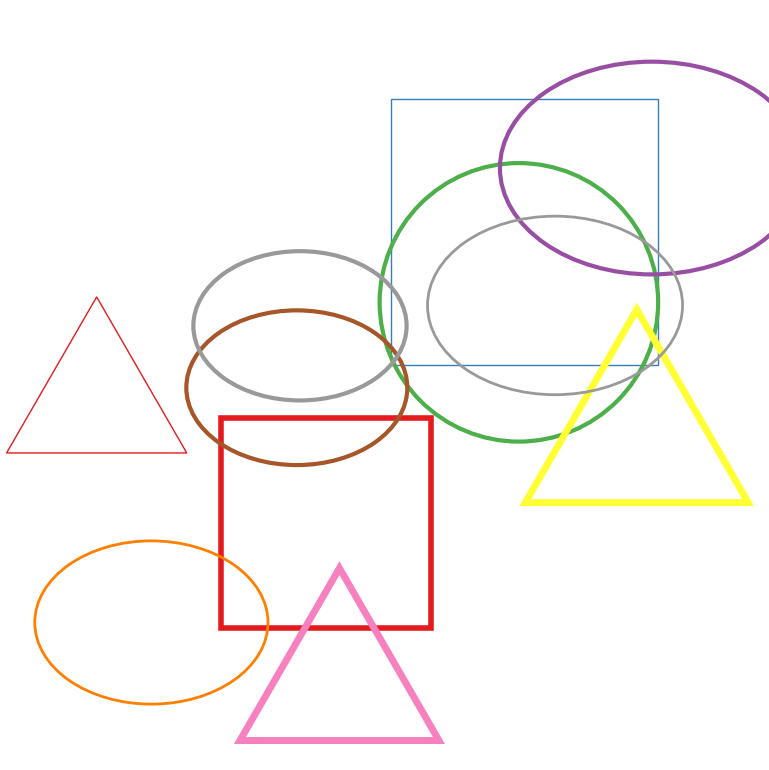[{"shape": "square", "thickness": 2, "radius": 0.68, "center": [0.423, 0.321]}, {"shape": "triangle", "thickness": 0.5, "radius": 0.68, "center": [0.126, 0.479]}, {"shape": "square", "thickness": 0.5, "radius": 0.87, "center": [0.681, 0.699]}, {"shape": "circle", "thickness": 1.5, "radius": 0.9, "center": [0.674, 0.607]}, {"shape": "oval", "thickness": 1.5, "radius": 0.99, "center": [0.847, 0.782]}, {"shape": "oval", "thickness": 1, "radius": 0.76, "center": [0.197, 0.192]}, {"shape": "triangle", "thickness": 2.5, "radius": 0.84, "center": [0.827, 0.431]}, {"shape": "oval", "thickness": 1.5, "radius": 0.72, "center": [0.385, 0.496]}, {"shape": "triangle", "thickness": 2.5, "radius": 0.75, "center": [0.441, 0.113]}, {"shape": "oval", "thickness": 1.5, "radius": 0.69, "center": [0.39, 0.577]}, {"shape": "oval", "thickness": 1, "radius": 0.83, "center": [0.721, 0.603]}]